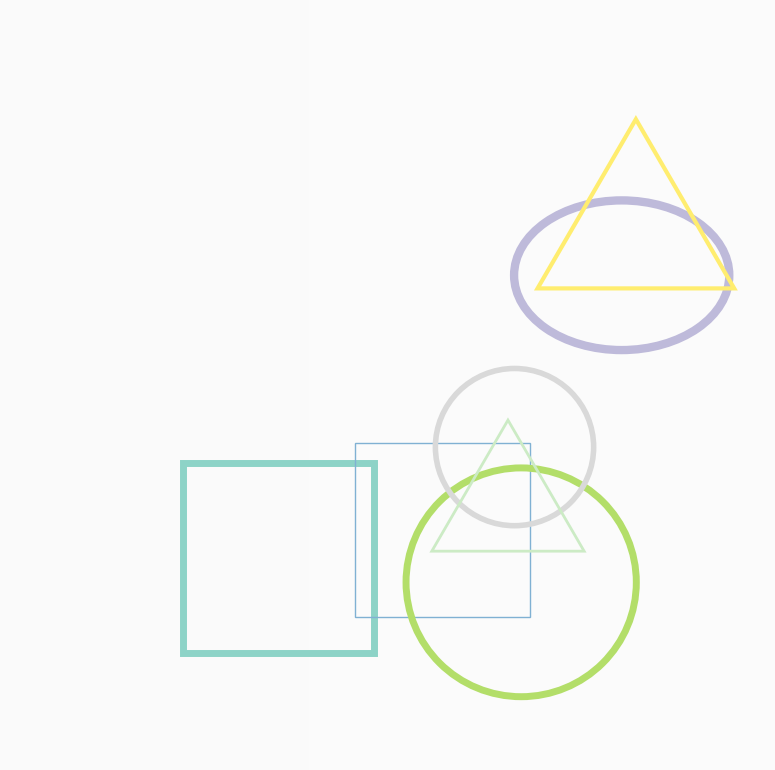[{"shape": "square", "thickness": 2.5, "radius": 0.62, "center": [0.359, 0.275]}, {"shape": "oval", "thickness": 3, "radius": 0.69, "center": [0.802, 0.643]}, {"shape": "square", "thickness": 0.5, "radius": 0.56, "center": [0.571, 0.312]}, {"shape": "circle", "thickness": 2.5, "radius": 0.74, "center": [0.672, 0.244]}, {"shape": "circle", "thickness": 2, "radius": 0.51, "center": [0.664, 0.419]}, {"shape": "triangle", "thickness": 1, "radius": 0.57, "center": [0.655, 0.341]}, {"shape": "triangle", "thickness": 1.5, "radius": 0.73, "center": [0.82, 0.699]}]